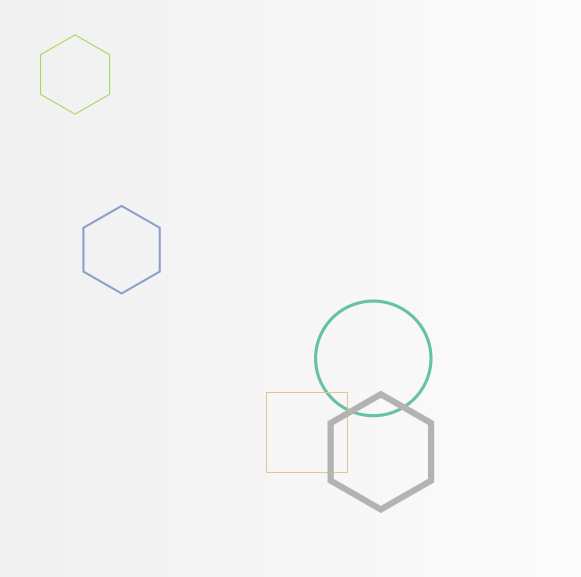[{"shape": "circle", "thickness": 1.5, "radius": 0.5, "center": [0.642, 0.379]}, {"shape": "hexagon", "thickness": 1, "radius": 0.38, "center": [0.209, 0.567]}, {"shape": "hexagon", "thickness": 0.5, "radius": 0.34, "center": [0.129, 0.87]}, {"shape": "square", "thickness": 0.5, "radius": 0.35, "center": [0.527, 0.251]}, {"shape": "hexagon", "thickness": 3, "radius": 0.5, "center": [0.655, 0.217]}]